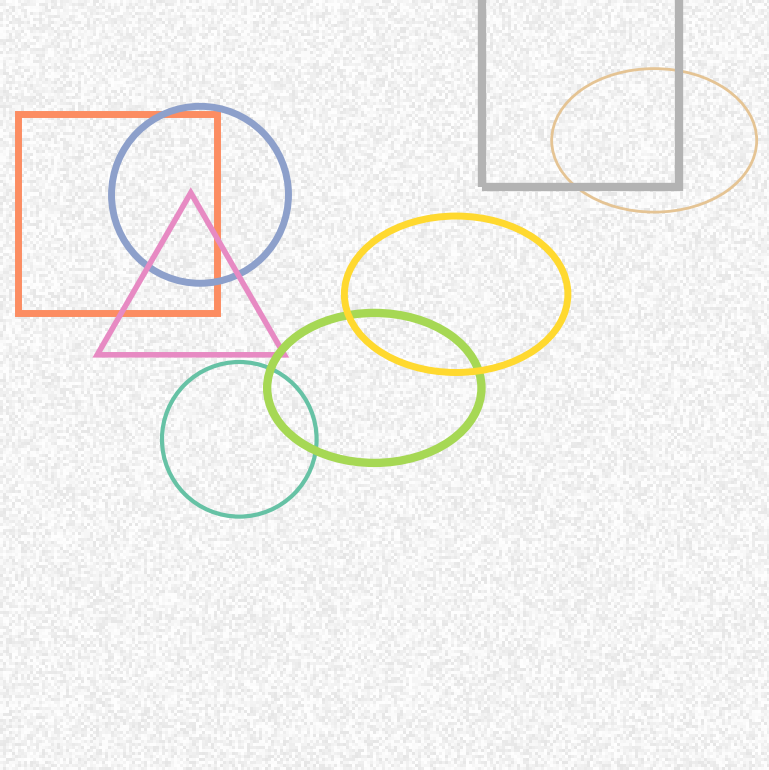[{"shape": "circle", "thickness": 1.5, "radius": 0.5, "center": [0.311, 0.429]}, {"shape": "square", "thickness": 2.5, "radius": 0.65, "center": [0.153, 0.723]}, {"shape": "circle", "thickness": 2.5, "radius": 0.57, "center": [0.26, 0.747]}, {"shape": "triangle", "thickness": 2, "radius": 0.7, "center": [0.248, 0.609]}, {"shape": "oval", "thickness": 3, "radius": 0.7, "center": [0.486, 0.496]}, {"shape": "oval", "thickness": 2.5, "radius": 0.73, "center": [0.592, 0.618]}, {"shape": "oval", "thickness": 1, "radius": 0.67, "center": [0.85, 0.818]}, {"shape": "square", "thickness": 3, "radius": 0.64, "center": [0.754, 0.884]}]